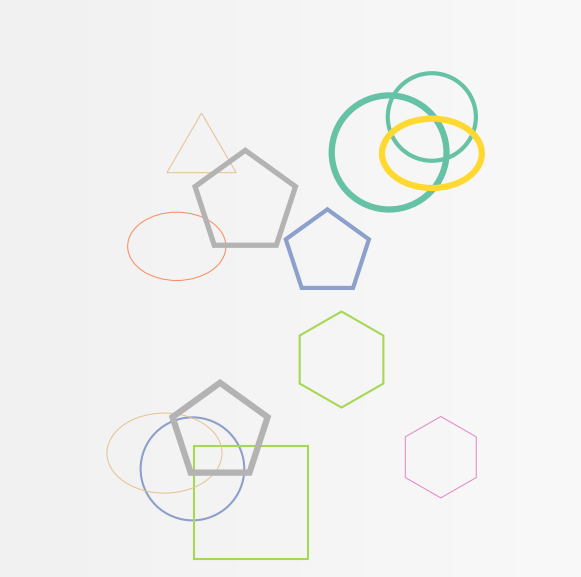[{"shape": "circle", "thickness": 2, "radius": 0.38, "center": [0.743, 0.797]}, {"shape": "circle", "thickness": 3, "radius": 0.49, "center": [0.669, 0.735]}, {"shape": "oval", "thickness": 0.5, "radius": 0.42, "center": [0.304, 0.573]}, {"shape": "circle", "thickness": 1, "radius": 0.45, "center": [0.331, 0.187]}, {"shape": "pentagon", "thickness": 2, "radius": 0.38, "center": [0.563, 0.561]}, {"shape": "hexagon", "thickness": 0.5, "radius": 0.35, "center": [0.758, 0.207]}, {"shape": "hexagon", "thickness": 1, "radius": 0.42, "center": [0.588, 0.377]}, {"shape": "square", "thickness": 1, "radius": 0.49, "center": [0.431, 0.128]}, {"shape": "oval", "thickness": 3, "radius": 0.43, "center": [0.743, 0.734]}, {"shape": "triangle", "thickness": 0.5, "radius": 0.34, "center": [0.347, 0.735]}, {"shape": "oval", "thickness": 0.5, "radius": 0.49, "center": [0.283, 0.215]}, {"shape": "pentagon", "thickness": 2.5, "radius": 0.45, "center": [0.422, 0.648]}, {"shape": "pentagon", "thickness": 3, "radius": 0.43, "center": [0.379, 0.25]}]